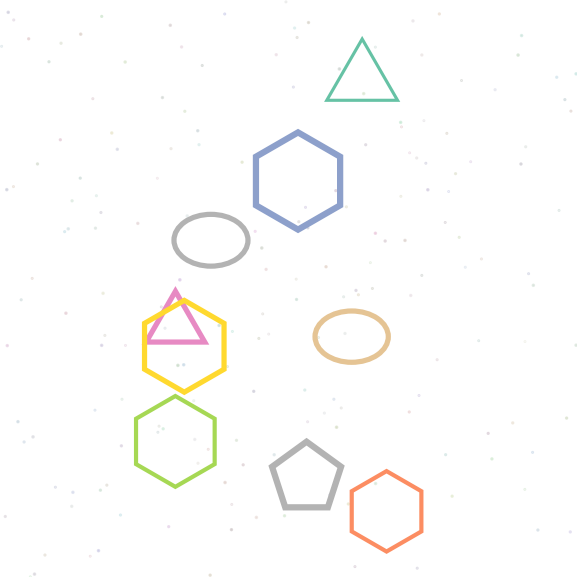[{"shape": "triangle", "thickness": 1.5, "radius": 0.35, "center": [0.627, 0.861]}, {"shape": "hexagon", "thickness": 2, "radius": 0.35, "center": [0.669, 0.114]}, {"shape": "hexagon", "thickness": 3, "radius": 0.42, "center": [0.516, 0.686]}, {"shape": "triangle", "thickness": 2.5, "radius": 0.29, "center": [0.304, 0.436]}, {"shape": "hexagon", "thickness": 2, "radius": 0.39, "center": [0.304, 0.235]}, {"shape": "hexagon", "thickness": 2.5, "radius": 0.4, "center": [0.319, 0.4]}, {"shape": "oval", "thickness": 2.5, "radius": 0.32, "center": [0.609, 0.416]}, {"shape": "pentagon", "thickness": 3, "radius": 0.31, "center": [0.531, 0.171]}, {"shape": "oval", "thickness": 2.5, "radius": 0.32, "center": [0.365, 0.583]}]